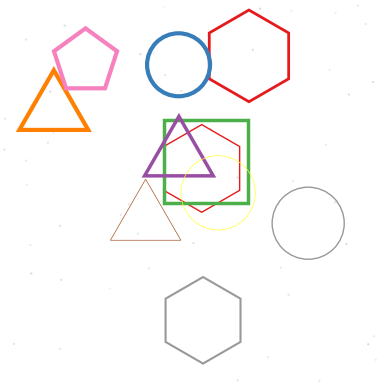[{"shape": "hexagon", "thickness": 2, "radius": 0.6, "center": [0.647, 0.855]}, {"shape": "hexagon", "thickness": 1, "radius": 0.57, "center": [0.524, 0.562]}, {"shape": "circle", "thickness": 3, "radius": 0.41, "center": [0.464, 0.832]}, {"shape": "square", "thickness": 2.5, "radius": 0.54, "center": [0.534, 0.58]}, {"shape": "triangle", "thickness": 2.5, "radius": 0.51, "center": [0.465, 0.595]}, {"shape": "triangle", "thickness": 3, "radius": 0.52, "center": [0.14, 0.714]}, {"shape": "circle", "thickness": 0.5, "radius": 0.48, "center": [0.567, 0.499]}, {"shape": "triangle", "thickness": 0.5, "radius": 0.53, "center": [0.378, 0.429]}, {"shape": "pentagon", "thickness": 3, "radius": 0.43, "center": [0.222, 0.84]}, {"shape": "circle", "thickness": 1, "radius": 0.47, "center": [0.801, 0.42]}, {"shape": "hexagon", "thickness": 1.5, "radius": 0.56, "center": [0.527, 0.168]}]